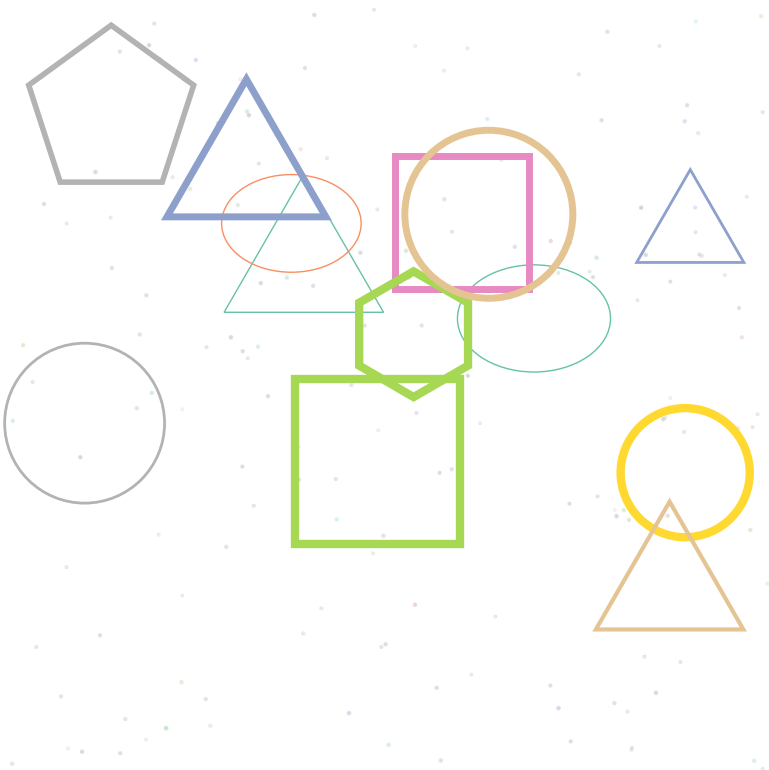[{"shape": "triangle", "thickness": 0.5, "radius": 0.6, "center": [0.395, 0.654]}, {"shape": "oval", "thickness": 0.5, "radius": 0.5, "center": [0.693, 0.586]}, {"shape": "oval", "thickness": 0.5, "radius": 0.45, "center": [0.378, 0.71]}, {"shape": "triangle", "thickness": 1, "radius": 0.4, "center": [0.896, 0.699]}, {"shape": "triangle", "thickness": 2.5, "radius": 0.6, "center": [0.32, 0.778]}, {"shape": "square", "thickness": 2.5, "radius": 0.43, "center": [0.6, 0.711]}, {"shape": "hexagon", "thickness": 3, "radius": 0.41, "center": [0.537, 0.566]}, {"shape": "square", "thickness": 3, "radius": 0.54, "center": [0.491, 0.4]}, {"shape": "circle", "thickness": 3, "radius": 0.42, "center": [0.89, 0.386]}, {"shape": "circle", "thickness": 2.5, "radius": 0.55, "center": [0.635, 0.722]}, {"shape": "triangle", "thickness": 1.5, "radius": 0.55, "center": [0.87, 0.238]}, {"shape": "circle", "thickness": 1, "radius": 0.52, "center": [0.11, 0.45]}, {"shape": "pentagon", "thickness": 2, "radius": 0.56, "center": [0.144, 0.855]}]